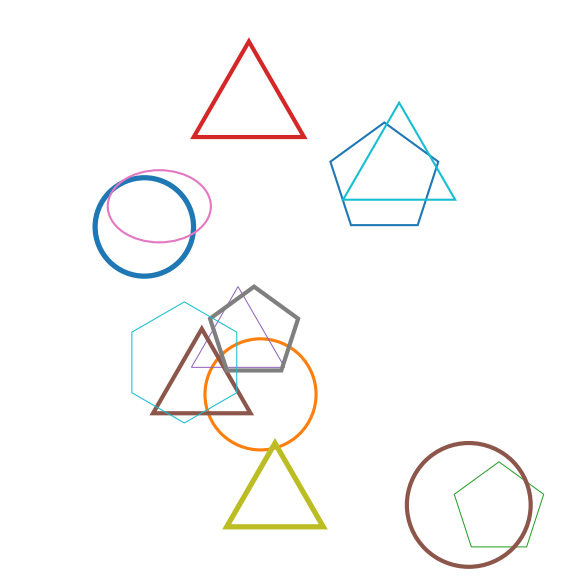[{"shape": "circle", "thickness": 2.5, "radius": 0.43, "center": [0.25, 0.606]}, {"shape": "pentagon", "thickness": 1, "radius": 0.49, "center": [0.666, 0.689]}, {"shape": "circle", "thickness": 1.5, "radius": 0.48, "center": [0.451, 0.316]}, {"shape": "pentagon", "thickness": 0.5, "radius": 0.41, "center": [0.864, 0.118]}, {"shape": "triangle", "thickness": 2, "radius": 0.55, "center": [0.431, 0.817]}, {"shape": "triangle", "thickness": 0.5, "radius": 0.47, "center": [0.412, 0.41]}, {"shape": "triangle", "thickness": 2, "radius": 0.49, "center": [0.349, 0.332]}, {"shape": "circle", "thickness": 2, "radius": 0.54, "center": [0.812, 0.125]}, {"shape": "oval", "thickness": 1, "radius": 0.45, "center": [0.276, 0.642]}, {"shape": "pentagon", "thickness": 2, "radius": 0.4, "center": [0.44, 0.423]}, {"shape": "triangle", "thickness": 2.5, "radius": 0.48, "center": [0.476, 0.135]}, {"shape": "triangle", "thickness": 1, "radius": 0.56, "center": [0.691, 0.709]}, {"shape": "hexagon", "thickness": 0.5, "radius": 0.52, "center": [0.319, 0.372]}]